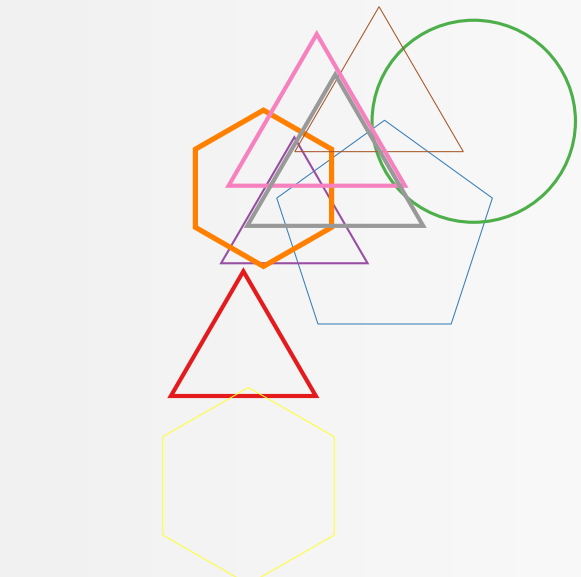[{"shape": "triangle", "thickness": 2, "radius": 0.72, "center": [0.419, 0.385]}, {"shape": "pentagon", "thickness": 0.5, "radius": 0.98, "center": [0.662, 0.596]}, {"shape": "circle", "thickness": 1.5, "radius": 0.87, "center": [0.815, 0.789]}, {"shape": "triangle", "thickness": 1, "radius": 0.73, "center": [0.506, 0.616]}, {"shape": "hexagon", "thickness": 2.5, "radius": 0.68, "center": [0.453, 0.673]}, {"shape": "hexagon", "thickness": 0.5, "radius": 0.85, "center": [0.427, 0.158]}, {"shape": "triangle", "thickness": 0.5, "radius": 0.84, "center": [0.652, 0.82]}, {"shape": "triangle", "thickness": 2, "radius": 0.88, "center": [0.545, 0.765]}, {"shape": "triangle", "thickness": 2, "radius": 0.87, "center": [0.577, 0.695]}]